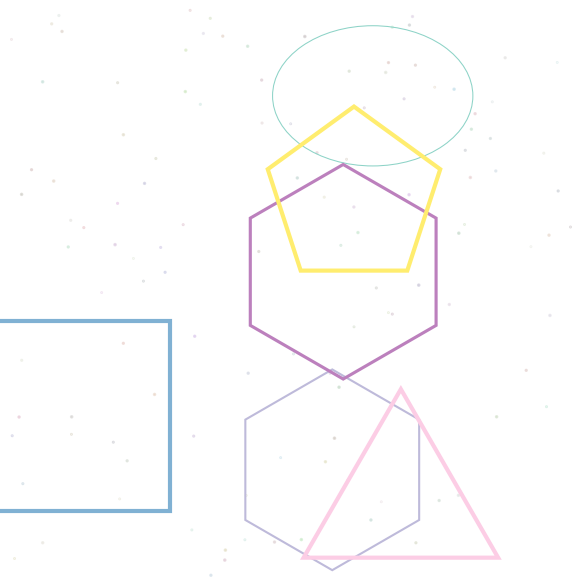[{"shape": "oval", "thickness": 0.5, "radius": 0.87, "center": [0.645, 0.833]}, {"shape": "hexagon", "thickness": 1, "radius": 0.87, "center": [0.575, 0.186]}, {"shape": "square", "thickness": 2, "radius": 0.82, "center": [0.13, 0.278]}, {"shape": "triangle", "thickness": 2, "radius": 0.97, "center": [0.694, 0.131]}, {"shape": "hexagon", "thickness": 1.5, "radius": 0.93, "center": [0.594, 0.529]}, {"shape": "pentagon", "thickness": 2, "radius": 0.79, "center": [0.613, 0.658]}]